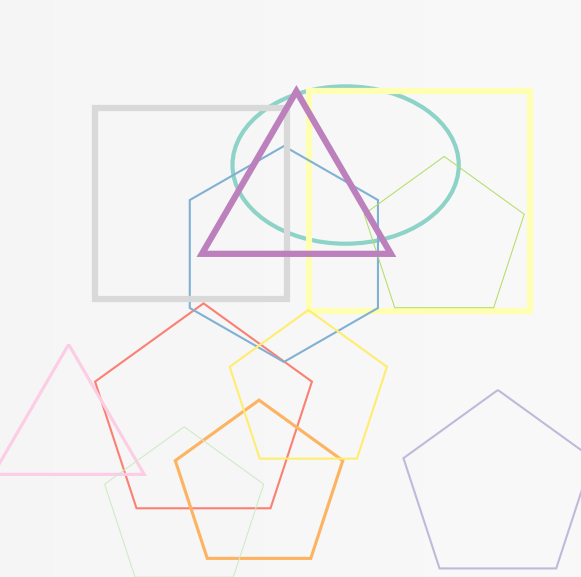[{"shape": "oval", "thickness": 2, "radius": 0.97, "center": [0.595, 0.713]}, {"shape": "square", "thickness": 3, "radius": 0.95, "center": [0.721, 0.651]}, {"shape": "pentagon", "thickness": 1, "radius": 0.85, "center": [0.857, 0.153]}, {"shape": "pentagon", "thickness": 1, "radius": 0.98, "center": [0.35, 0.278]}, {"shape": "hexagon", "thickness": 1, "radius": 0.93, "center": [0.488, 0.559]}, {"shape": "pentagon", "thickness": 1.5, "radius": 0.76, "center": [0.446, 0.155]}, {"shape": "pentagon", "thickness": 0.5, "radius": 0.72, "center": [0.764, 0.583]}, {"shape": "triangle", "thickness": 1.5, "radius": 0.75, "center": [0.118, 0.253]}, {"shape": "square", "thickness": 3, "radius": 0.83, "center": [0.329, 0.647]}, {"shape": "triangle", "thickness": 3, "radius": 0.94, "center": [0.51, 0.653]}, {"shape": "pentagon", "thickness": 0.5, "radius": 0.72, "center": [0.317, 0.116]}, {"shape": "pentagon", "thickness": 1, "radius": 0.71, "center": [0.53, 0.32]}]